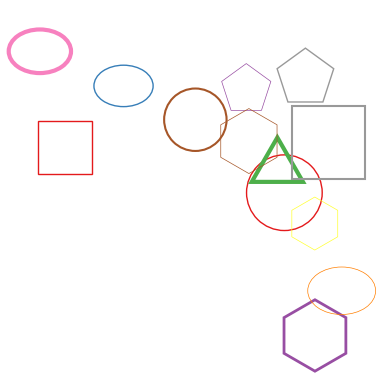[{"shape": "square", "thickness": 1, "radius": 0.35, "center": [0.169, 0.617]}, {"shape": "circle", "thickness": 1, "radius": 0.49, "center": [0.739, 0.499]}, {"shape": "oval", "thickness": 1, "radius": 0.38, "center": [0.321, 0.777]}, {"shape": "triangle", "thickness": 3, "radius": 0.38, "center": [0.72, 0.566]}, {"shape": "pentagon", "thickness": 0.5, "radius": 0.34, "center": [0.64, 0.768]}, {"shape": "hexagon", "thickness": 2, "radius": 0.46, "center": [0.818, 0.129]}, {"shape": "oval", "thickness": 0.5, "radius": 0.44, "center": [0.888, 0.245]}, {"shape": "hexagon", "thickness": 0.5, "radius": 0.34, "center": [0.818, 0.419]}, {"shape": "hexagon", "thickness": 0.5, "radius": 0.42, "center": [0.646, 0.634]}, {"shape": "circle", "thickness": 1.5, "radius": 0.41, "center": [0.507, 0.689]}, {"shape": "oval", "thickness": 3, "radius": 0.4, "center": [0.104, 0.867]}, {"shape": "pentagon", "thickness": 1, "radius": 0.39, "center": [0.793, 0.798]}, {"shape": "square", "thickness": 1.5, "radius": 0.47, "center": [0.854, 0.631]}]